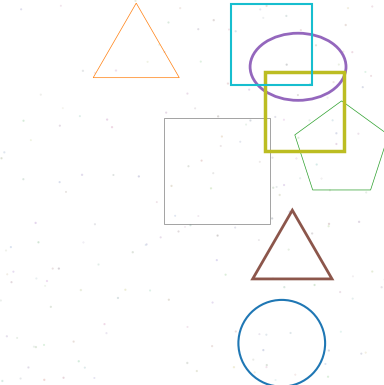[{"shape": "circle", "thickness": 1.5, "radius": 0.56, "center": [0.732, 0.108]}, {"shape": "triangle", "thickness": 0.5, "radius": 0.65, "center": [0.354, 0.863]}, {"shape": "pentagon", "thickness": 0.5, "radius": 0.64, "center": [0.887, 0.61]}, {"shape": "oval", "thickness": 2, "radius": 0.62, "center": [0.774, 0.827]}, {"shape": "triangle", "thickness": 2, "radius": 0.59, "center": [0.759, 0.335]}, {"shape": "square", "thickness": 0.5, "radius": 0.69, "center": [0.563, 0.555]}, {"shape": "square", "thickness": 2.5, "radius": 0.51, "center": [0.792, 0.711]}, {"shape": "square", "thickness": 1.5, "radius": 0.52, "center": [0.704, 0.884]}]